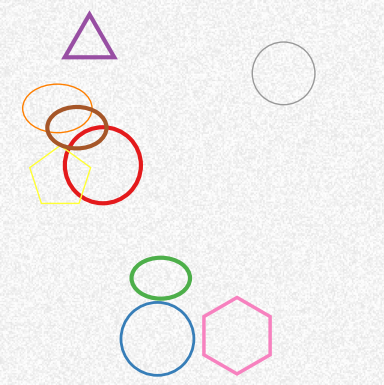[{"shape": "circle", "thickness": 3, "radius": 0.49, "center": [0.267, 0.571]}, {"shape": "circle", "thickness": 2, "radius": 0.47, "center": [0.409, 0.12]}, {"shape": "oval", "thickness": 3, "radius": 0.38, "center": [0.418, 0.277]}, {"shape": "triangle", "thickness": 3, "radius": 0.37, "center": [0.232, 0.888]}, {"shape": "oval", "thickness": 1, "radius": 0.45, "center": [0.149, 0.718]}, {"shape": "pentagon", "thickness": 1, "radius": 0.42, "center": [0.156, 0.539]}, {"shape": "oval", "thickness": 3, "radius": 0.38, "center": [0.2, 0.668]}, {"shape": "hexagon", "thickness": 2.5, "radius": 0.5, "center": [0.616, 0.128]}, {"shape": "circle", "thickness": 1, "radius": 0.41, "center": [0.737, 0.809]}]